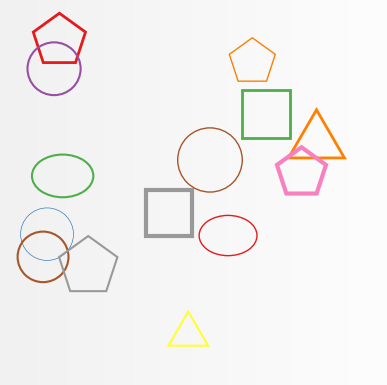[{"shape": "pentagon", "thickness": 2, "radius": 0.35, "center": [0.153, 0.895]}, {"shape": "oval", "thickness": 1, "radius": 0.37, "center": [0.589, 0.388]}, {"shape": "circle", "thickness": 0.5, "radius": 0.34, "center": [0.121, 0.392]}, {"shape": "square", "thickness": 2, "radius": 0.31, "center": [0.687, 0.703]}, {"shape": "oval", "thickness": 1.5, "radius": 0.4, "center": [0.162, 0.543]}, {"shape": "circle", "thickness": 1.5, "radius": 0.34, "center": [0.14, 0.821]}, {"shape": "pentagon", "thickness": 1, "radius": 0.31, "center": [0.651, 0.84]}, {"shape": "triangle", "thickness": 2, "radius": 0.42, "center": [0.817, 0.631]}, {"shape": "triangle", "thickness": 1.5, "radius": 0.3, "center": [0.486, 0.132]}, {"shape": "circle", "thickness": 1.5, "radius": 0.33, "center": [0.111, 0.333]}, {"shape": "circle", "thickness": 1, "radius": 0.42, "center": [0.542, 0.585]}, {"shape": "pentagon", "thickness": 3, "radius": 0.33, "center": [0.778, 0.551]}, {"shape": "square", "thickness": 3, "radius": 0.3, "center": [0.437, 0.448]}, {"shape": "pentagon", "thickness": 1.5, "radius": 0.4, "center": [0.228, 0.308]}]